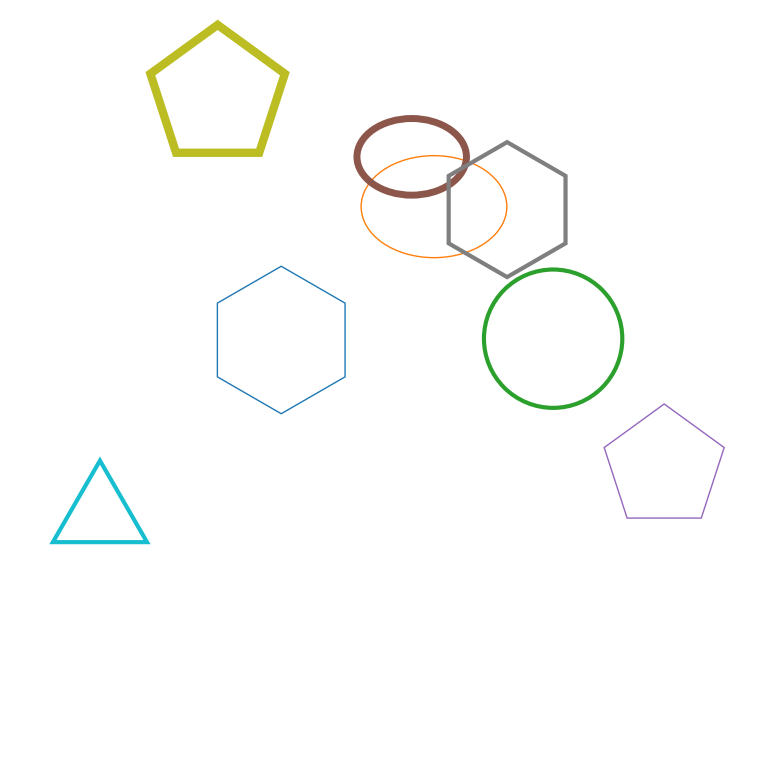[{"shape": "hexagon", "thickness": 0.5, "radius": 0.48, "center": [0.365, 0.558]}, {"shape": "oval", "thickness": 0.5, "radius": 0.47, "center": [0.564, 0.732]}, {"shape": "circle", "thickness": 1.5, "radius": 0.45, "center": [0.718, 0.56]}, {"shape": "pentagon", "thickness": 0.5, "radius": 0.41, "center": [0.863, 0.393]}, {"shape": "oval", "thickness": 2.5, "radius": 0.36, "center": [0.535, 0.796]}, {"shape": "hexagon", "thickness": 1.5, "radius": 0.44, "center": [0.659, 0.728]}, {"shape": "pentagon", "thickness": 3, "radius": 0.46, "center": [0.283, 0.876]}, {"shape": "triangle", "thickness": 1.5, "radius": 0.35, "center": [0.13, 0.331]}]